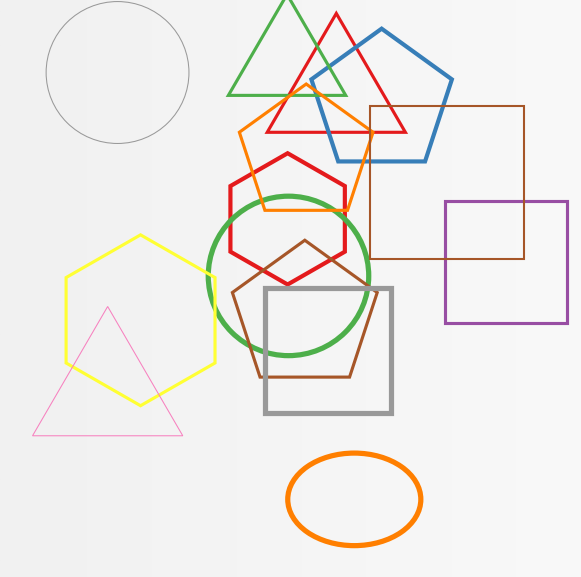[{"shape": "triangle", "thickness": 1.5, "radius": 0.69, "center": [0.579, 0.839]}, {"shape": "hexagon", "thickness": 2, "radius": 0.57, "center": [0.495, 0.62]}, {"shape": "pentagon", "thickness": 2, "radius": 0.64, "center": [0.657, 0.822]}, {"shape": "triangle", "thickness": 1.5, "radius": 0.58, "center": [0.494, 0.892]}, {"shape": "circle", "thickness": 2.5, "radius": 0.69, "center": [0.496, 0.521]}, {"shape": "square", "thickness": 1.5, "radius": 0.53, "center": [0.87, 0.545]}, {"shape": "pentagon", "thickness": 1.5, "radius": 0.6, "center": [0.527, 0.733]}, {"shape": "oval", "thickness": 2.5, "radius": 0.57, "center": [0.61, 0.134]}, {"shape": "hexagon", "thickness": 1.5, "radius": 0.74, "center": [0.242, 0.445]}, {"shape": "square", "thickness": 1, "radius": 0.66, "center": [0.769, 0.683]}, {"shape": "pentagon", "thickness": 1.5, "radius": 0.66, "center": [0.524, 0.452]}, {"shape": "triangle", "thickness": 0.5, "radius": 0.75, "center": [0.185, 0.319]}, {"shape": "square", "thickness": 2.5, "radius": 0.54, "center": [0.565, 0.393]}, {"shape": "circle", "thickness": 0.5, "radius": 0.61, "center": [0.202, 0.874]}]